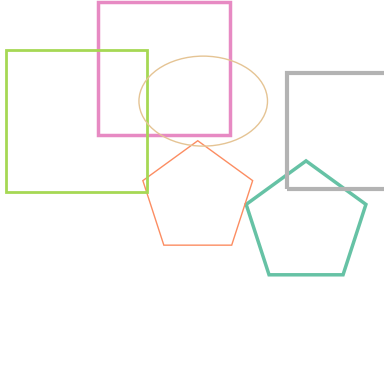[{"shape": "pentagon", "thickness": 2.5, "radius": 0.82, "center": [0.795, 0.419]}, {"shape": "pentagon", "thickness": 1, "radius": 0.75, "center": [0.514, 0.485]}, {"shape": "square", "thickness": 2.5, "radius": 0.86, "center": [0.426, 0.822]}, {"shape": "square", "thickness": 2, "radius": 0.92, "center": [0.199, 0.686]}, {"shape": "oval", "thickness": 1, "radius": 0.83, "center": [0.528, 0.737]}, {"shape": "square", "thickness": 3, "radius": 0.76, "center": [0.897, 0.66]}]